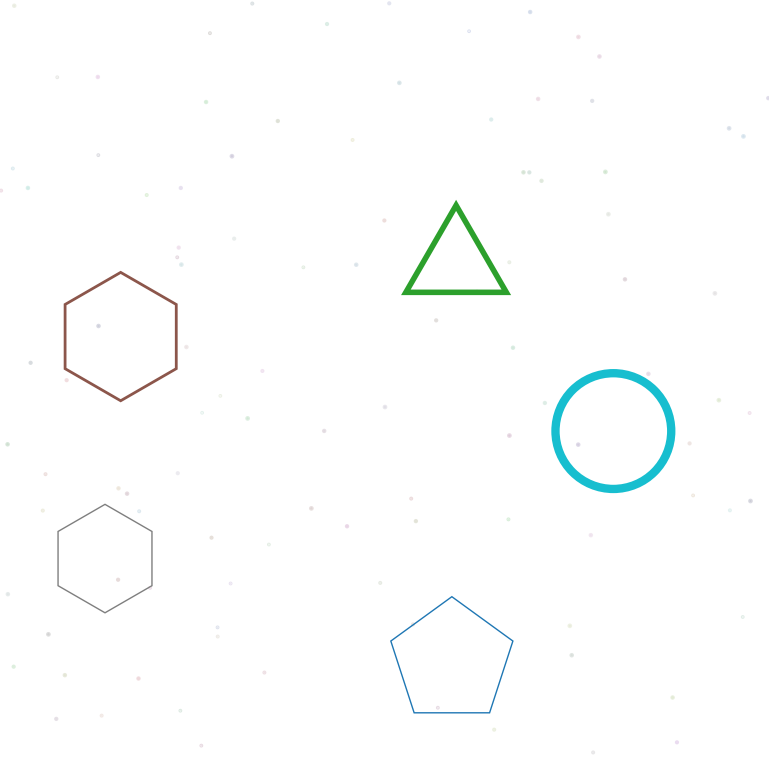[{"shape": "pentagon", "thickness": 0.5, "radius": 0.42, "center": [0.587, 0.142]}, {"shape": "triangle", "thickness": 2, "radius": 0.38, "center": [0.592, 0.658]}, {"shape": "hexagon", "thickness": 1, "radius": 0.42, "center": [0.157, 0.563]}, {"shape": "hexagon", "thickness": 0.5, "radius": 0.35, "center": [0.136, 0.275]}, {"shape": "circle", "thickness": 3, "radius": 0.38, "center": [0.797, 0.44]}]